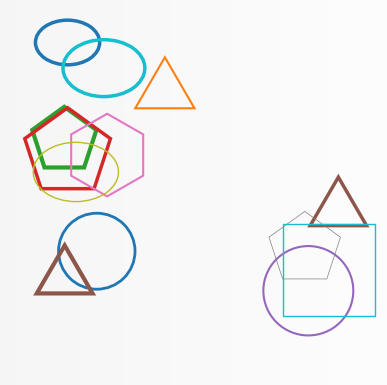[{"shape": "circle", "thickness": 2, "radius": 0.49, "center": [0.25, 0.348]}, {"shape": "oval", "thickness": 2.5, "radius": 0.41, "center": [0.174, 0.89]}, {"shape": "triangle", "thickness": 1.5, "radius": 0.44, "center": [0.425, 0.763]}, {"shape": "pentagon", "thickness": 3, "radius": 0.44, "center": [0.166, 0.635]}, {"shape": "pentagon", "thickness": 2.5, "radius": 0.58, "center": [0.174, 0.604]}, {"shape": "circle", "thickness": 1.5, "radius": 0.58, "center": [0.796, 0.245]}, {"shape": "triangle", "thickness": 2.5, "radius": 0.42, "center": [0.873, 0.456]}, {"shape": "triangle", "thickness": 3, "radius": 0.42, "center": [0.167, 0.279]}, {"shape": "hexagon", "thickness": 1.5, "radius": 0.54, "center": [0.277, 0.597]}, {"shape": "pentagon", "thickness": 0.5, "radius": 0.48, "center": [0.786, 0.354]}, {"shape": "oval", "thickness": 1, "radius": 0.55, "center": [0.196, 0.553]}, {"shape": "oval", "thickness": 2.5, "radius": 0.53, "center": [0.268, 0.823]}, {"shape": "square", "thickness": 1, "radius": 0.6, "center": [0.848, 0.298]}]